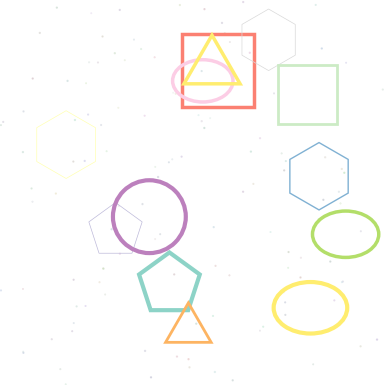[{"shape": "pentagon", "thickness": 3, "radius": 0.41, "center": [0.44, 0.261]}, {"shape": "hexagon", "thickness": 0.5, "radius": 0.44, "center": [0.172, 0.624]}, {"shape": "pentagon", "thickness": 0.5, "radius": 0.36, "center": [0.3, 0.401]}, {"shape": "square", "thickness": 2.5, "radius": 0.47, "center": [0.567, 0.816]}, {"shape": "hexagon", "thickness": 1, "radius": 0.44, "center": [0.829, 0.542]}, {"shape": "triangle", "thickness": 2, "radius": 0.34, "center": [0.489, 0.145]}, {"shape": "oval", "thickness": 2.5, "radius": 0.43, "center": [0.898, 0.392]}, {"shape": "oval", "thickness": 2.5, "radius": 0.39, "center": [0.527, 0.79]}, {"shape": "hexagon", "thickness": 0.5, "radius": 0.4, "center": [0.698, 0.897]}, {"shape": "circle", "thickness": 3, "radius": 0.47, "center": [0.388, 0.437]}, {"shape": "square", "thickness": 2, "radius": 0.39, "center": [0.799, 0.755]}, {"shape": "triangle", "thickness": 2.5, "radius": 0.42, "center": [0.551, 0.824]}, {"shape": "oval", "thickness": 3, "radius": 0.48, "center": [0.806, 0.201]}]